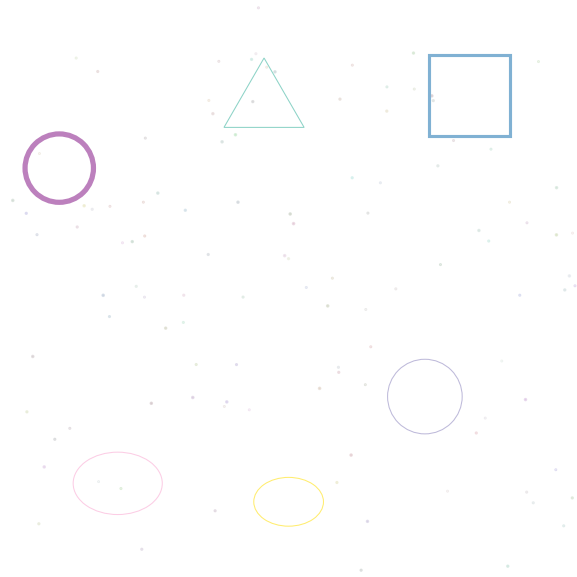[{"shape": "triangle", "thickness": 0.5, "radius": 0.4, "center": [0.457, 0.819]}, {"shape": "circle", "thickness": 0.5, "radius": 0.32, "center": [0.736, 0.312]}, {"shape": "square", "thickness": 1.5, "radius": 0.35, "center": [0.813, 0.834]}, {"shape": "oval", "thickness": 0.5, "radius": 0.39, "center": [0.204, 0.162]}, {"shape": "circle", "thickness": 2.5, "radius": 0.3, "center": [0.103, 0.708]}, {"shape": "oval", "thickness": 0.5, "radius": 0.3, "center": [0.5, 0.13]}]